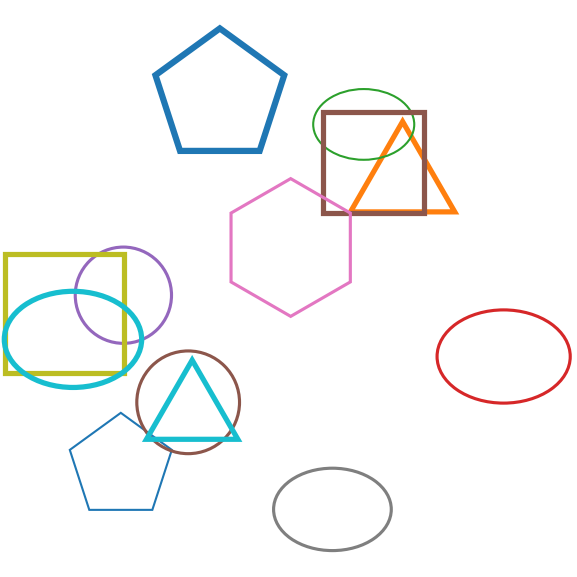[{"shape": "pentagon", "thickness": 1, "radius": 0.46, "center": [0.209, 0.191]}, {"shape": "pentagon", "thickness": 3, "radius": 0.59, "center": [0.381, 0.833]}, {"shape": "triangle", "thickness": 2.5, "radius": 0.52, "center": [0.697, 0.684]}, {"shape": "oval", "thickness": 1, "radius": 0.44, "center": [0.63, 0.784]}, {"shape": "oval", "thickness": 1.5, "radius": 0.58, "center": [0.872, 0.382]}, {"shape": "circle", "thickness": 1.5, "radius": 0.42, "center": [0.214, 0.488]}, {"shape": "square", "thickness": 2.5, "radius": 0.44, "center": [0.647, 0.718]}, {"shape": "circle", "thickness": 1.5, "radius": 0.44, "center": [0.326, 0.303]}, {"shape": "hexagon", "thickness": 1.5, "radius": 0.6, "center": [0.503, 0.571]}, {"shape": "oval", "thickness": 1.5, "radius": 0.51, "center": [0.576, 0.117]}, {"shape": "square", "thickness": 2.5, "radius": 0.52, "center": [0.111, 0.456]}, {"shape": "triangle", "thickness": 2.5, "radius": 0.46, "center": [0.333, 0.284]}, {"shape": "oval", "thickness": 2.5, "radius": 0.59, "center": [0.126, 0.411]}]